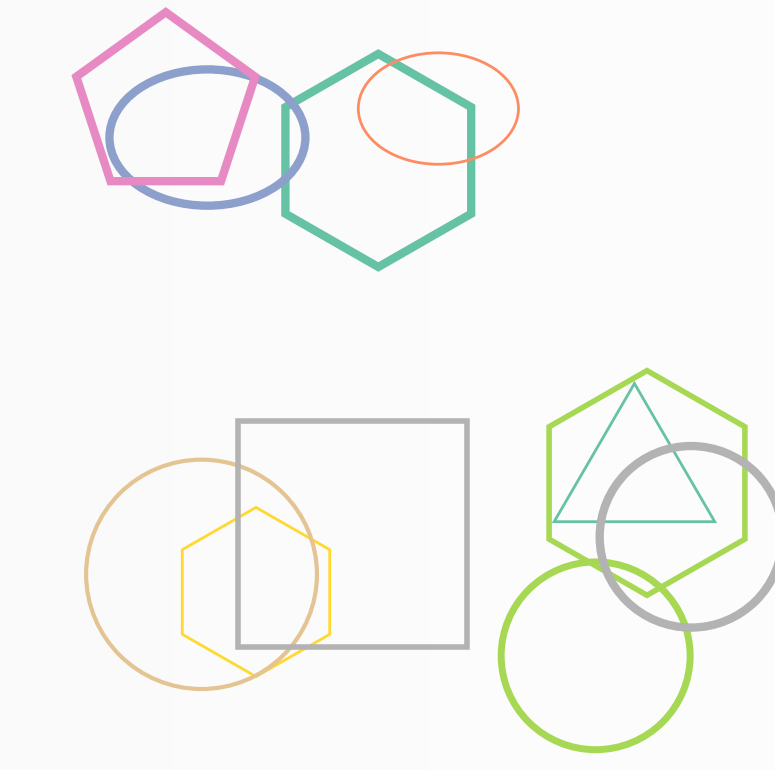[{"shape": "hexagon", "thickness": 3, "radius": 0.69, "center": [0.488, 0.792]}, {"shape": "triangle", "thickness": 1, "radius": 0.6, "center": [0.819, 0.382]}, {"shape": "oval", "thickness": 1, "radius": 0.52, "center": [0.566, 0.859]}, {"shape": "oval", "thickness": 3, "radius": 0.63, "center": [0.268, 0.821]}, {"shape": "pentagon", "thickness": 3, "radius": 0.61, "center": [0.214, 0.863]}, {"shape": "hexagon", "thickness": 2, "radius": 0.73, "center": [0.835, 0.373]}, {"shape": "circle", "thickness": 2.5, "radius": 0.61, "center": [0.769, 0.148]}, {"shape": "hexagon", "thickness": 1, "radius": 0.55, "center": [0.33, 0.231]}, {"shape": "circle", "thickness": 1.5, "radius": 0.74, "center": [0.26, 0.254]}, {"shape": "circle", "thickness": 3, "radius": 0.59, "center": [0.892, 0.303]}, {"shape": "square", "thickness": 2, "radius": 0.74, "center": [0.455, 0.306]}]